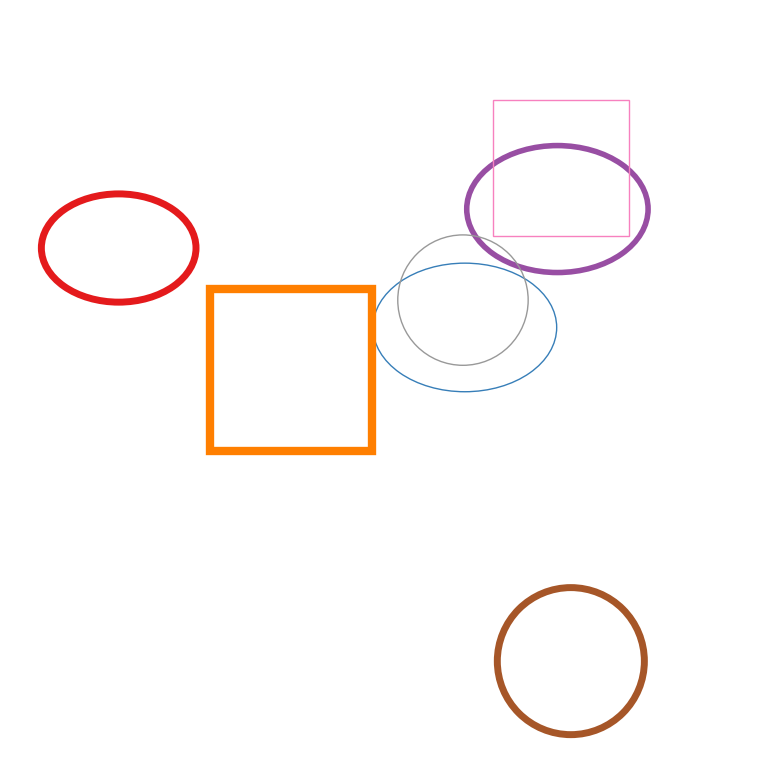[{"shape": "oval", "thickness": 2.5, "radius": 0.5, "center": [0.154, 0.678]}, {"shape": "oval", "thickness": 0.5, "radius": 0.6, "center": [0.604, 0.575]}, {"shape": "oval", "thickness": 2, "radius": 0.59, "center": [0.724, 0.728]}, {"shape": "square", "thickness": 3, "radius": 0.53, "center": [0.378, 0.52]}, {"shape": "circle", "thickness": 2.5, "radius": 0.48, "center": [0.741, 0.141]}, {"shape": "square", "thickness": 0.5, "radius": 0.44, "center": [0.729, 0.781]}, {"shape": "circle", "thickness": 0.5, "radius": 0.42, "center": [0.601, 0.61]}]